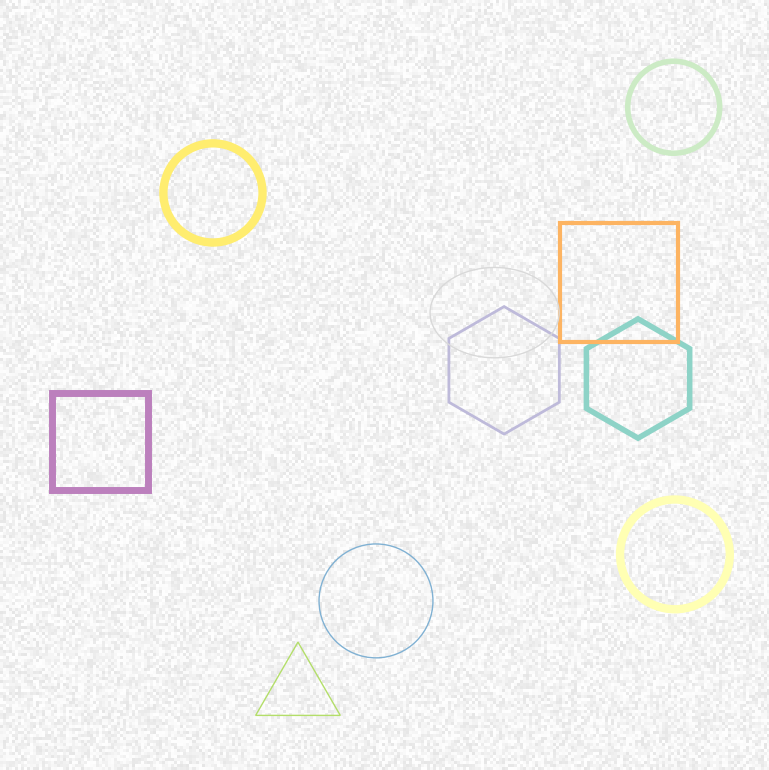[{"shape": "hexagon", "thickness": 2, "radius": 0.39, "center": [0.829, 0.508]}, {"shape": "circle", "thickness": 3, "radius": 0.36, "center": [0.877, 0.28]}, {"shape": "hexagon", "thickness": 1, "radius": 0.41, "center": [0.655, 0.519]}, {"shape": "circle", "thickness": 0.5, "radius": 0.37, "center": [0.488, 0.22]}, {"shape": "square", "thickness": 1.5, "radius": 0.38, "center": [0.804, 0.633]}, {"shape": "triangle", "thickness": 0.5, "radius": 0.32, "center": [0.387, 0.103]}, {"shape": "oval", "thickness": 0.5, "radius": 0.42, "center": [0.642, 0.594]}, {"shape": "square", "thickness": 2.5, "radius": 0.31, "center": [0.13, 0.427]}, {"shape": "circle", "thickness": 2, "radius": 0.3, "center": [0.875, 0.861]}, {"shape": "circle", "thickness": 3, "radius": 0.32, "center": [0.277, 0.749]}]